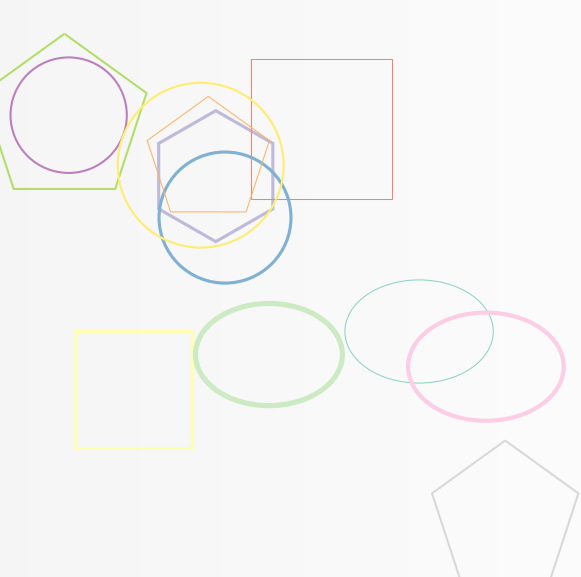[{"shape": "oval", "thickness": 0.5, "radius": 0.64, "center": [0.721, 0.425]}, {"shape": "square", "thickness": 1.5, "radius": 0.5, "center": [0.23, 0.324]}, {"shape": "hexagon", "thickness": 1.5, "radius": 0.57, "center": [0.371, 0.694]}, {"shape": "square", "thickness": 0.5, "radius": 0.61, "center": [0.553, 0.775]}, {"shape": "circle", "thickness": 1.5, "radius": 0.57, "center": [0.387, 0.622]}, {"shape": "pentagon", "thickness": 0.5, "radius": 0.55, "center": [0.358, 0.722]}, {"shape": "pentagon", "thickness": 1, "radius": 0.74, "center": [0.111, 0.792]}, {"shape": "oval", "thickness": 2, "radius": 0.67, "center": [0.836, 0.364]}, {"shape": "pentagon", "thickness": 1, "radius": 0.66, "center": [0.869, 0.104]}, {"shape": "circle", "thickness": 1, "radius": 0.5, "center": [0.118, 0.8]}, {"shape": "oval", "thickness": 2.5, "radius": 0.63, "center": [0.463, 0.385]}, {"shape": "circle", "thickness": 1, "radius": 0.71, "center": [0.345, 0.713]}]